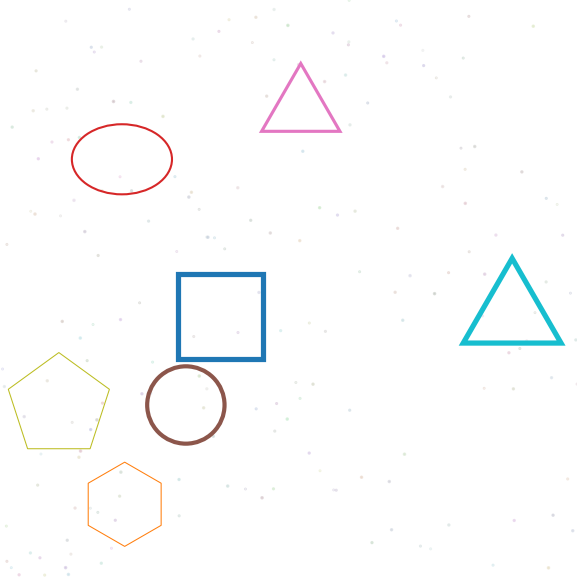[{"shape": "square", "thickness": 2.5, "radius": 0.37, "center": [0.382, 0.451]}, {"shape": "hexagon", "thickness": 0.5, "radius": 0.36, "center": [0.216, 0.126]}, {"shape": "oval", "thickness": 1, "radius": 0.43, "center": [0.211, 0.723]}, {"shape": "circle", "thickness": 2, "radius": 0.33, "center": [0.322, 0.298]}, {"shape": "triangle", "thickness": 1.5, "radius": 0.39, "center": [0.521, 0.811]}, {"shape": "pentagon", "thickness": 0.5, "radius": 0.46, "center": [0.102, 0.297]}, {"shape": "triangle", "thickness": 2.5, "radius": 0.49, "center": [0.887, 0.454]}]